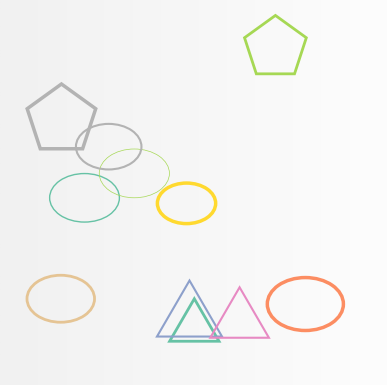[{"shape": "oval", "thickness": 1, "radius": 0.45, "center": [0.218, 0.486]}, {"shape": "triangle", "thickness": 2, "radius": 0.37, "center": [0.501, 0.15]}, {"shape": "oval", "thickness": 2.5, "radius": 0.49, "center": [0.788, 0.21]}, {"shape": "triangle", "thickness": 1.5, "radius": 0.48, "center": [0.489, 0.174]}, {"shape": "triangle", "thickness": 1.5, "radius": 0.44, "center": [0.618, 0.166]}, {"shape": "oval", "thickness": 0.5, "radius": 0.45, "center": [0.347, 0.55]}, {"shape": "pentagon", "thickness": 2, "radius": 0.42, "center": [0.711, 0.876]}, {"shape": "oval", "thickness": 2.5, "radius": 0.38, "center": [0.481, 0.472]}, {"shape": "oval", "thickness": 2, "radius": 0.44, "center": [0.157, 0.224]}, {"shape": "pentagon", "thickness": 2.5, "radius": 0.46, "center": [0.159, 0.689]}, {"shape": "oval", "thickness": 1.5, "radius": 0.42, "center": [0.281, 0.619]}]